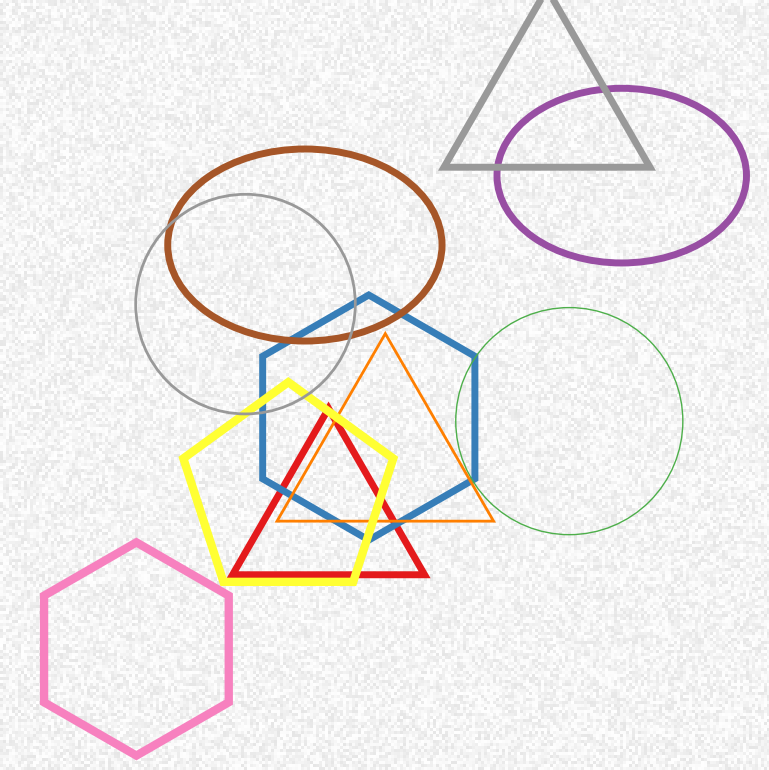[{"shape": "triangle", "thickness": 2.5, "radius": 0.72, "center": [0.427, 0.326]}, {"shape": "hexagon", "thickness": 2.5, "radius": 0.8, "center": [0.479, 0.458]}, {"shape": "circle", "thickness": 0.5, "radius": 0.74, "center": [0.739, 0.453]}, {"shape": "oval", "thickness": 2.5, "radius": 0.81, "center": [0.807, 0.772]}, {"shape": "triangle", "thickness": 1, "radius": 0.81, "center": [0.5, 0.404]}, {"shape": "pentagon", "thickness": 3, "radius": 0.72, "center": [0.374, 0.36]}, {"shape": "oval", "thickness": 2.5, "radius": 0.89, "center": [0.396, 0.682]}, {"shape": "hexagon", "thickness": 3, "radius": 0.69, "center": [0.177, 0.157]}, {"shape": "circle", "thickness": 1, "radius": 0.71, "center": [0.319, 0.605]}, {"shape": "triangle", "thickness": 2.5, "radius": 0.77, "center": [0.71, 0.86]}]